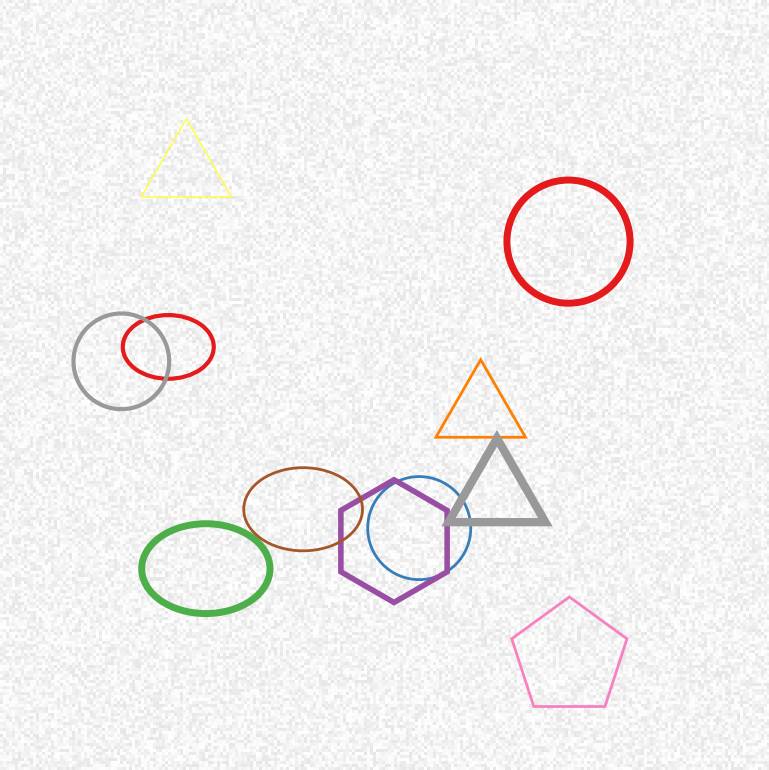[{"shape": "oval", "thickness": 1.5, "radius": 0.3, "center": [0.219, 0.549]}, {"shape": "circle", "thickness": 2.5, "radius": 0.4, "center": [0.738, 0.686]}, {"shape": "circle", "thickness": 1, "radius": 0.33, "center": [0.544, 0.314]}, {"shape": "oval", "thickness": 2.5, "radius": 0.42, "center": [0.267, 0.262]}, {"shape": "hexagon", "thickness": 2, "radius": 0.4, "center": [0.512, 0.297]}, {"shape": "triangle", "thickness": 1, "radius": 0.34, "center": [0.624, 0.466]}, {"shape": "triangle", "thickness": 0.5, "radius": 0.34, "center": [0.242, 0.778]}, {"shape": "oval", "thickness": 1, "radius": 0.39, "center": [0.394, 0.339]}, {"shape": "pentagon", "thickness": 1, "radius": 0.39, "center": [0.739, 0.146]}, {"shape": "triangle", "thickness": 3, "radius": 0.36, "center": [0.645, 0.358]}, {"shape": "circle", "thickness": 1.5, "radius": 0.31, "center": [0.158, 0.531]}]